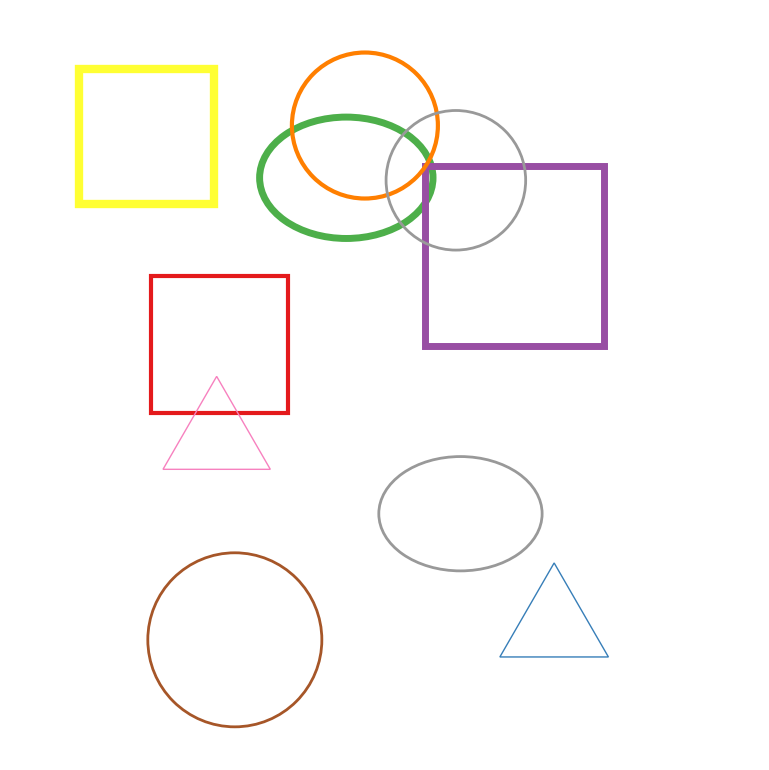[{"shape": "square", "thickness": 1.5, "radius": 0.45, "center": [0.285, 0.552]}, {"shape": "triangle", "thickness": 0.5, "radius": 0.41, "center": [0.72, 0.187]}, {"shape": "oval", "thickness": 2.5, "radius": 0.56, "center": [0.45, 0.769]}, {"shape": "square", "thickness": 2.5, "radius": 0.58, "center": [0.668, 0.667]}, {"shape": "circle", "thickness": 1.5, "radius": 0.47, "center": [0.474, 0.837]}, {"shape": "square", "thickness": 3, "radius": 0.44, "center": [0.19, 0.823]}, {"shape": "circle", "thickness": 1, "radius": 0.57, "center": [0.305, 0.169]}, {"shape": "triangle", "thickness": 0.5, "radius": 0.4, "center": [0.281, 0.431]}, {"shape": "circle", "thickness": 1, "radius": 0.45, "center": [0.592, 0.766]}, {"shape": "oval", "thickness": 1, "radius": 0.53, "center": [0.598, 0.333]}]